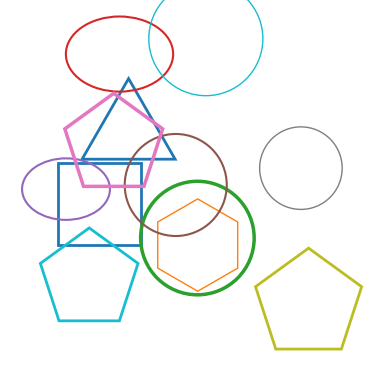[{"shape": "square", "thickness": 2, "radius": 0.54, "center": [0.259, 0.471]}, {"shape": "triangle", "thickness": 2, "radius": 0.7, "center": [0.334, 0.656]}, {"shape": "hexagon", "thickness": 1, "radius": 0.6, "center": [0.514, 0.363]}, {"shape": "circle", "thickness": 2.5, "radius": 0.74, "center": [0.513, 0.382]}, {"shape": "oval", "thickness": 1.5, "radius": 0.7, "center": [0.31, 0.86]}, {"shape": "oval", "thickness": 1.5, "radius": 0.57, "center": [0.171, 0.509]}, {"shape": "circle", "thickness": 1.5, "radius": 0.66, "center": [0.456, 0.52]}, {"shape": "pentagon", "thickness": 2.5, "radius": 0.67, "center": [0.295, 0.624]}, {"shape": "circle", "thickness": 1, "radius": 0.54, "center": [0.782, 0.563]}, {"shape": "pentagon", "thickness": 2, "radius": 0.72, "center": [0.802, 0.211]}, {"shape": "circle", "thickness": 1, "radius": 0.74, "center": [0.535, 0.9]}, {"shape": "pentagon", "thickness": 2, "radius": 0.67, "center": [0.232, 0.275]}]